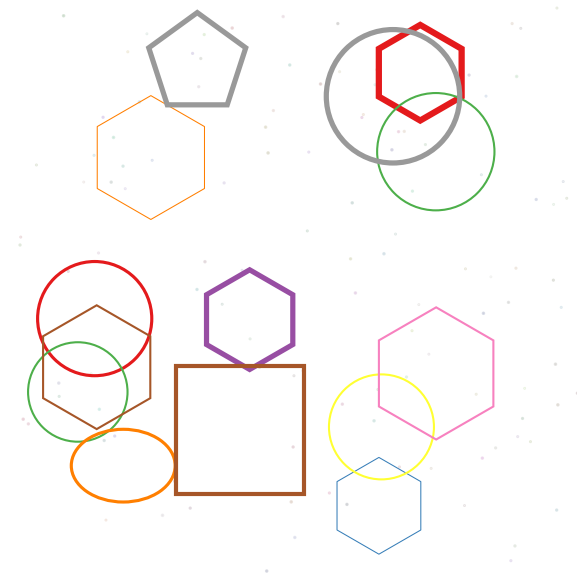[{"shape": "hexagon", "thickness": 3, "radius": 0.41, "center": [0.728, 0.873]}, {"shape": "circle", "thickness": 1.5, "radius": 0.49, "center": [0.164, 0.447]}, {"shape": "hexagon", "thickness": 0.5, "radius": 0.42, "center": [0.656, 0.123]}, {"shape": "circle", "thickness": 1, "radius": 0.51, "center": [0.755, 0.736]}, {"shape": "circle", "thickness": 1, "radius": 0.43, "center": [0.135, 0.32]}, {"shape": "hexagon", "thickness": 2.5, "radius": 0.43, "center": [0.432, 0.446]}, {"shape": "oval", "thickness": 1.5, "radius": 0.45, "center": [0.213, 0.193]}, {"shape": "hexagon", "thickness": 0.5, "radius": 0.54, "center": [0.261, 0.726]}, {"shape": "circle", "thickness": 1, "radius": 0.45, "center": [0.661, 0.26]}, {"shape": "hexagon", "thickness": 1, "radius": 0.54, "center": [0.167, 0.363]}, {"shape": "square", "thickness": 2, "radius": 0.55, "center": [0.416, 0.255]}, {"shape": "hexagon", "thickness": 1, "radius": 0.57, "center": [0.755, 0.353]}, {"shape": "pentagon", "thickness": 2.5, "radius": 0.44, "center": [0.342, 0.889]}, {"shape": "circle", "thickness": 2.5, "radius": 0.58, "center": [0.681, 0.832]}]